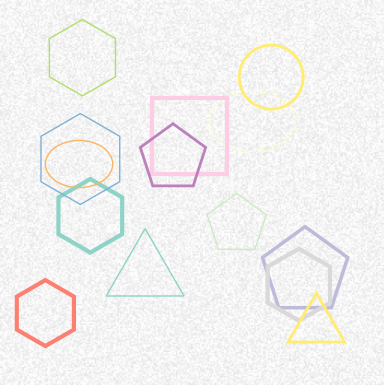[{"shape": "hexagon", "thickness": 3, "radius": 0.48, "center": [0.235, 0.44]}, {"shape": "triangle", "thickness": 1, "radius": 0.58, "center": [0.377, 0.29]}, {"shape": "oval", "thickness": 0.5, "radius": 0.56, "center": [0.656, 0.684]}, {"shape": "pentagon", "thickness": 2.5, "radius": 0.58, "center": [0.792, 0.295]}, {"shape": "hexagon", "thickness": 3, "radius": 0.43, "center": [0.118, 0.187]}, {"shape": "hexagon", "thickness": 1, "radius": 0.59, "center": [0.209, 0.587]}, {"shape": "oval", "thickness": 1, "radius": 0.44, "center": [0.205, 0.574]}, {"shape": "hexagon", "thickness": 1, "radius": 0.5, "center": [0.214, 0.85]}, {"shape": "square", "thickness": 3, "radius": 0.49, "center": [0.492, 0.647]}, {"shape": "hexagon", "thickness": 3, "radius": 0.47, "center": [0.776, 0.26]}, {"shape": "pentagon", "thickness": 2, "radius": 0.45, "center": [0.449, 0.589]}, {"shape": "pentagon", "thickness": 1, "radius": 0.4, "center": [0.615, 0.417]}, {"shape": "triangle", "thickness": 2, "radius": 0.42, "center": [0.822, 0.154]}, {"shape": "circle", "thickness": 2, "radius": 0.42, "center": [0.704, 0.8]}]